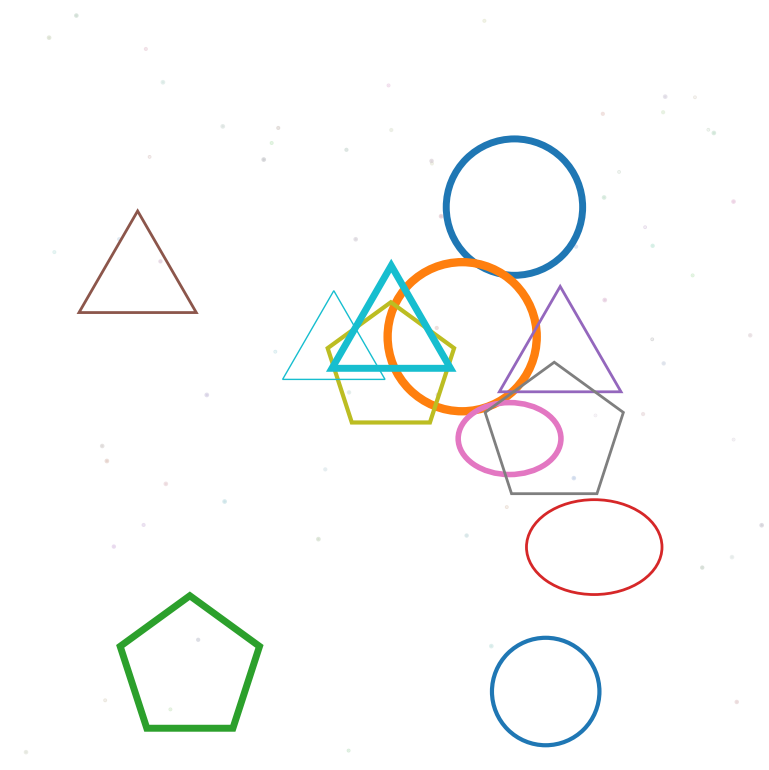[{"shape": "circle", "thickness": 2.5, "radius": 0.44, "center": [0.668, 0.731]}, {"shape": "circle", "thickness": 1.5, "radius": 0.35, "center": [0.709, 0.102]}, {"shape": "circle", "thickness": 3, "radius": 0.48, "center": [0.6, 0.563]}, {"shape": "pentagon", "thickness": 2.5, "radius": 0.48, "center": [0.247, 0.131]}, {"shape": "oval", "thickness": 1, "radius": 0.44, "center": [0.772, 0.289]}, {"shape": "triangle", "thickness": 1, "radius": 0.46, "center": [0.728, 0.537]}, {"shape": "triangle", "thickness": 1, "radius": 0.44, "center": [0.179, 0.638]}, {"shape": "oval", "thickness": 2, "radius": 0.33, "center": [0.662, 0.43]}, {"shape": "pentagon", "thickness": 1, "radius": 0.47, "center": [0.72, 0.435]}, {"shape": "pentagon", "thickness": 1.5, "radius": 0.43, "center": [0.508, 0.521]}, {"shape": "triangle", "thickness": 0.5, "radius": 0.38, "center": [0.434, 0.546]}, {"shape": "triangle", "thickness": 2.5, "radius": 0.44, "center": [0.508, 0.566]}]